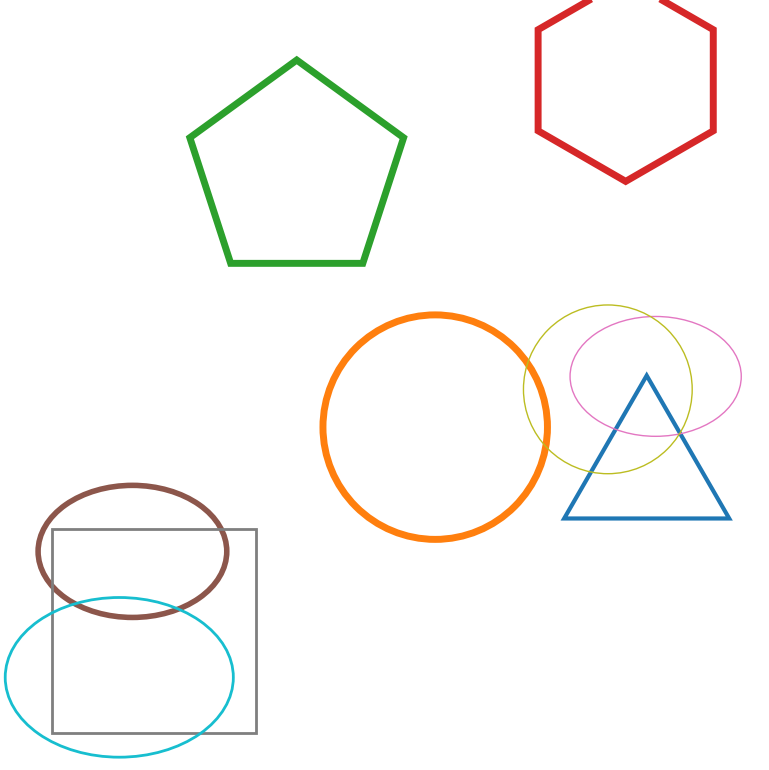[{"shape": "triangle", "thickness": 1.5, "radius": 0.62, "center": [0.84, 0.389]}, {"shape": "circle", "thickness": 2.5, "radius": 0.73, "center": [0.565, 0.445]}, {"shape": "pentagon", "thickness": 2.5, "radius": 0.73, "center": [0.385, 0.776]}, {"shape": "hexagon", "thickness": 2.5, "radius": 0.66, "center": [0.813, 0.896]}, {"shape": "oval", "thickness": 2, "radius": 0.61, "center": [0.172, 0.284]}, {"shape": "oval", "thickness": 0.5, "radius": 0.56, "center": [0.852, 0.511]}, {"shape": "square", "thickness": 1, "radius": 0.66, "center": [0.2, 0.181]}, {"shape": "circle", "thickness": 0.5, "radius": 0.55, "center": [0.789, 0.494]}, {"shape": "oval", "thickness": 1, "radius": 0.74, "center": [0.155, 0.12]}]